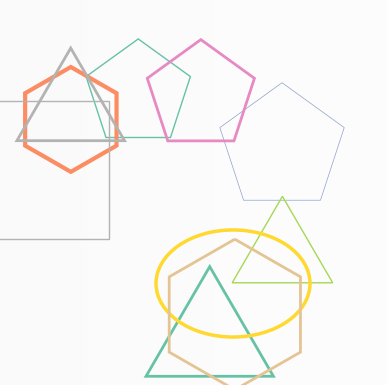[{"shape": "pentagon", "thickness": 1, "radius": 0.71, "center": [0.357, 0.757]}, {"shape": "triangle", "thickness": 2, "radius": 0.95, "center": [0.541, 0.118]}, {"shape": "hexagon", "thickness": 3, "radius": 0.68, "center": [0.183, 0.69]}, {"shape": "pentagon", "thickness": 0.5, "radius": 0.84, "center": [0.728, 0.616]}, {"shape": "pentagon", "thickness": 2, "radius": 0.73, "center": [0.518, 0.752]}, {"shape": "triangle", "thickness": 1, "radius": 0.75, "center": [0.729, 0.34]}, {"shape": "oval", "thickness": 2.5, "radius": 0.99, "center": [0.601, 0.264]}, {"shape": "hexagon", "thickness": 2, "radius": 0.98, "center": [0.606, 0.183]}, {"shape": "square", "thickness": 1, "radius": 0.89, "center": [0.104, 0.558]}, {"shape": "triangle", "thickness": 2, "radius": 0.8, "center": [0.182, 0.715]}]